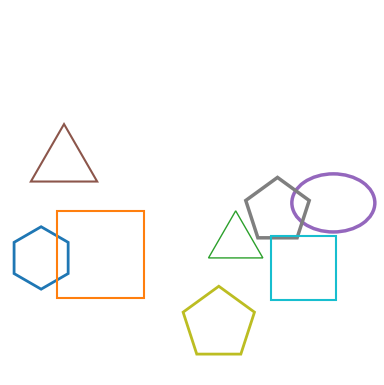[{"shape": "hexagon", "thickness": 2, "radius": 0.41, "center": [0.107, 0.33]}, {"shape": "square", "thickness": 1.5, "radius": 0.56, "center": [0.26, 0.339]}, {"shape": "triangle", "thickness": 1, "radius": 0.41, "center": [0.612, 0.371]}, {"shape": "oval", "thickness": 2.5, "radius": 0.54, "center": [0.866, 0.473]}, {"shape": "triangle", "thickness": 1.5, "radius": 0.5, "center": [0.166, 0.578]}, {"shape": "pentagon", "thickness": 2.5, "radius": 0.43, "center": [0.721, 0.452]}, {"shape": "pentagon", "thickness": 2, "radius": 0.49, "center": [0.568, 0.159]}, {"shape": "square", "thickness": 1.5, "radius": 0.42, "center": [0.788, 0.304]}]